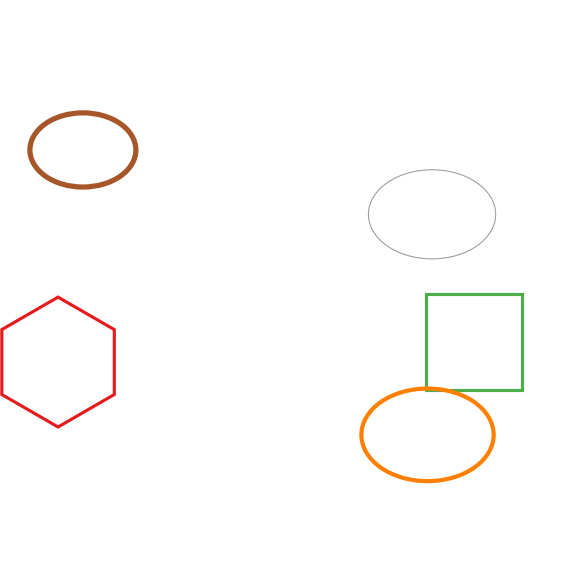[{"shape": "hexagon", "thickness": 1.5, "radius": 0.56, "center": [0.101, 0.372]}, {"shape": "square", "thickness": 1.5, "radius": 0.42, "center": [0.82, 0.407]}, {"shape": "oval", "thickness": 2, "radius": 0.57, "center": [0.74, 0.246]}, {"shape": "oval", "thickness": 2.5, "radius": 0.46, "center": [0.144, 0.739]}, {"shape": "oval", "thickness": 0.5, "radius": 0.55, "center": [0.748, 0.628]}]